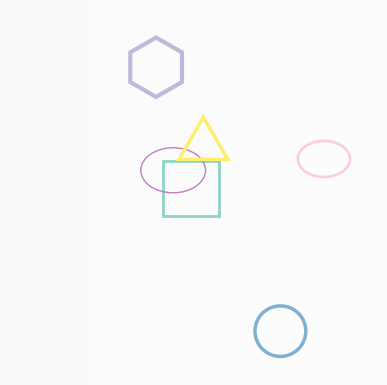[{"shape": "square", "thickness": 2, "radius": 0.36, "center": [0.492, 0.51]}, {"shape": "hexagon", "thickness": 3, "radius": 0.39, "center": [0.403, 0.825]}, {"shape": "circle", "thickness": 2.5, "radius": 0.33, "center": [0.724, 0.14]}, {"shape": "oval", "thickness": 2, "radius": 0.34, "center": [0.836, 0.587]}, {"shape": "oval", "thickness": 1, "radius": 0.42, "center": [0.447, 0.558]}, {"shape": "triangle", "thickness": 2.5, "radius": 0.36, "center": [0.525, 0.623]}]